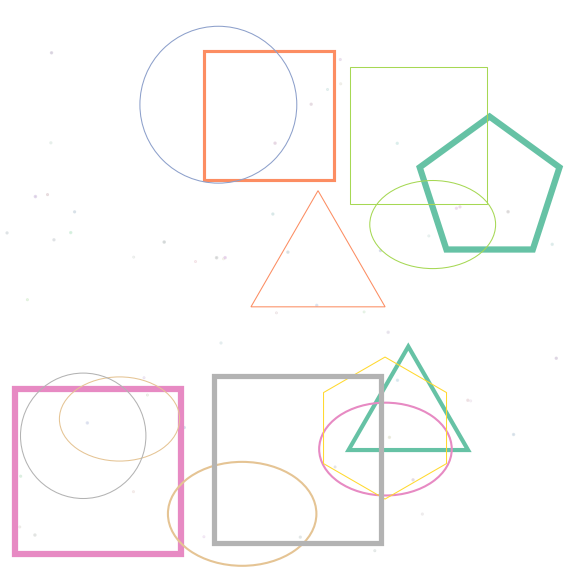[{"shape": "pentagon", "thickness": 3, "radius": 0.64, "center": [0.848, 0.67]}, {"shape": "triangle", "thickness": 2, "radius": 0.6, "center": [0.707, 0.28]}, {"shape": "triangle", "thickness": 0.5, "radius": 0.67, "center": [0.551, 0.535]}, {"shape": "square", "thickness": 1.5, "radius": 0.56, "center": [0.466, 0.799]}, {"shape": "circle", "thickness": 0.5, "radius": 0.68, "center": [0.378, 0.818]}, {"shape": "square", "thickness": 3, "radius": 0.72, "center": [0.17, 0.182]}, {"shape": "oval", "thickness": 1, "radius": 0.57, "center": [0.667, 0.222]}, {"shape": "oval", "thickness": 0.5, "radius": 0.54, "center": [0.749, 0.61]}, {"shape": "square", "thickness": 0.5, "radius": 0.59, "center": [0.724, 0.764]}, {"shape": "hexagon", "thickness": 0.5, "radius": 0.61, "center": [0.667, 0.258]}, {"shape": "oval", "thickness": 1, "radius": 0.64, "center": [0.419, 0.109]}, {"shape": "oval", "thickness": 0.5, "radius": 0.52, "center": [0.207, 0.274]}, {"shape": "circle", "thickness": 0.5, "radius": 0.54, "center": [0.144, 0.245]}, {"shape": "square", "thickness": 2.5, "radius": 0.72, "center": [0.515, 0.204]}]